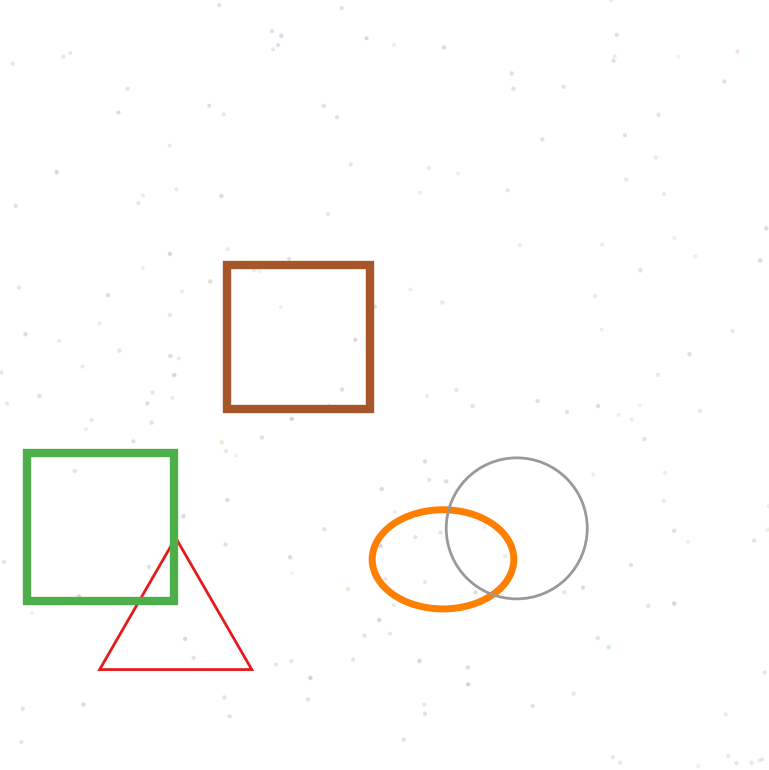[{"shape": "triangle", "thickness": 1, "radius": 0.57, "center": [0.228, 0.187]}, {"shape": "square", "thickness": 3, "radius": 0.48, "center": [0.13, 0.316]}, {"shape": "oval", "thickness": 2.5, "radius": 0.46, "center": [0.575, 0.274]}, {"shape": "square", "thickness": 3, "radius": 0.47, "center": [0.388, 0.563]}, {"shape": "circle", "thickness": 1, "radius": 0.46, "center": [0.671, 0.314]}]